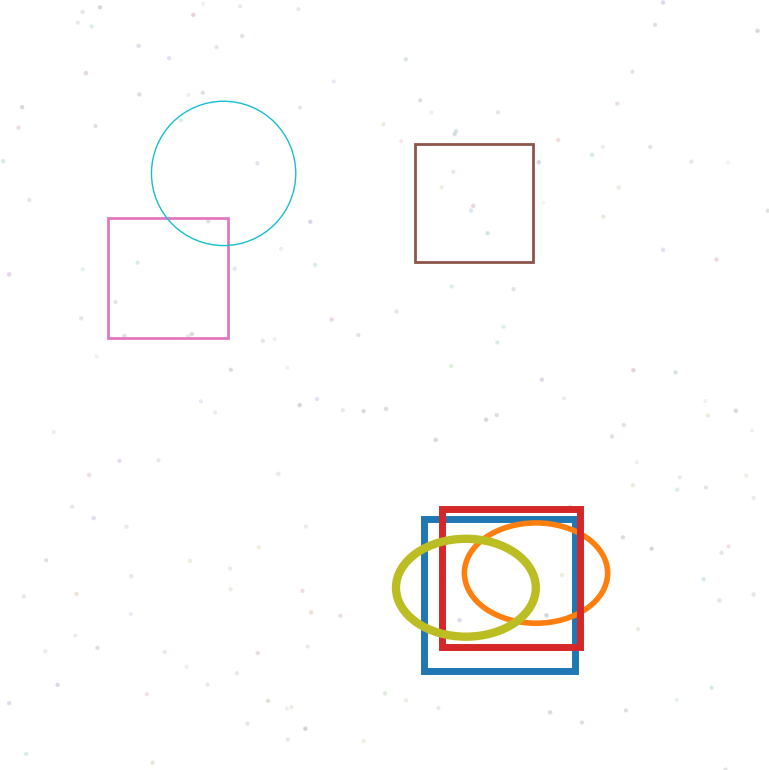[{"shape": "square", "thickness": 2.5, "radius": 0.49, "center": [0.648, 0.227]}, {"shape": "oval", "thickness": 2, "radius": 0.47, "center": [0.696, 0.256]}, {"shape": "square", "thickness": 2.5, "radius": 0.45, "center": [0.663, 0.249]}, {"shape": "square", "thickness": 1, "radius": 0.38, "center": [0.616, 0.736]}, {"shape": "square", "thickness": 1, "radius": 0.39, "center": [0.218, 0.639]}, {"shape": "oval", "thickness": 3, "radius": 0.45, "center": [0.605, 0.237]}, {"shape": "circle", "thickness": 0.5, "radius": 0.47, "center": [0.29, 0.775]}]